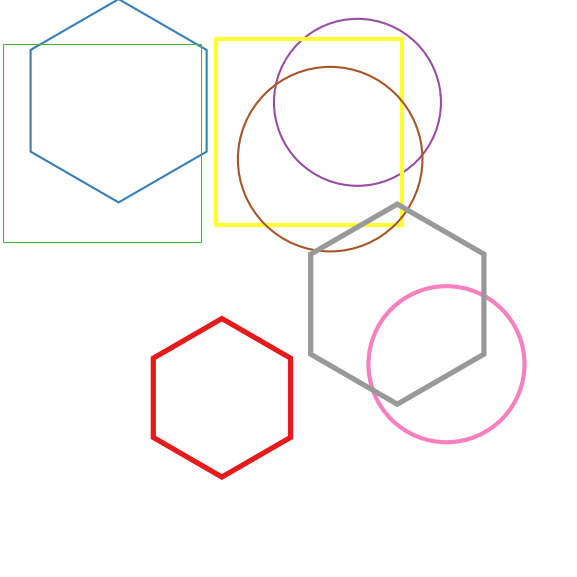[{"shape": "hexagon", "thickness": 2.5, "radius": 0.69, "center": [0.384, 0.31]}, {"shape": "hexagon", "thickness": 1, "radius": 0.88, "center": [0.205, 0.825]}, {"shape": "square", "thickness": 0.5, "radius": 0.86, "center": [0.176, 0.751]}, {"shape": "circle", "thickness": 1, "radius": 0.72, "center": [0.619, 0.822]}, {"shape": "square", "thickness": 2, "radius": 0.8, "center": [0.535, 0.771]}, {"shape": "circle", "thickness": 1, "radius": 0.8, "center": [0.572, 0.724]}, {"shape": "circle", "thickness": 2, "radius": 0.68, "center": [0.773, 0.368]}, {"shape": "hexagon", "thickness": 2.5, "radius": 0.87, "center": [0.688, 0.472]}]